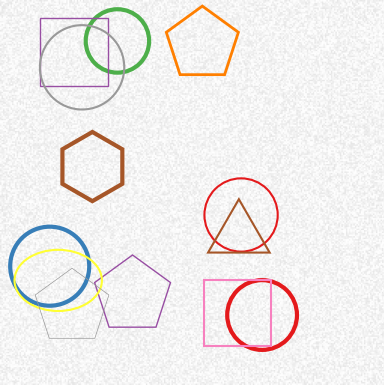[{"shape": "circle", "thickness": 1.5, "radius": 0.48, "center": [0.626, 0.442]}, {"shape": "circle", "thickness": 3, "radius": 0.45, "center": [0.681, 0.182]}, {"shape": "circle", "thickness": 3, "radius": 0.51, "center": [0.129, 0.309]}, {"shape": "circle", "thickness": 3, "radius": 0.41, "center": [0.305, 0.894]}, {"shape": "pentagon", "thickness": 1, "radius": 0.52, "center": [0.344, 0.234]}, {"shape": "square", "thickness": 1, "radius": 0.44, "center": [0.192, 0.866]}, {"shape": "pentagon", "thickness": 2, "radius": 0.49, "center": [0.526, 0.886]}, {"shape": "oval", "thickness": 1.5, "radius": 0.57, "center": [0.151, 0.272]}, {"shape": "hexagon", "thickness": 3, "radius": 0.45, "center": [0.24, 0.567]}, {"shape": "triangle", "thickness": 1.5, "radius": 0.46, "center": [0.62, 0.39]}, {"shape": "square", "thickness": 1.5, "radius": 0.43, "center": [0.617, 0.186]}, {"shape": "circle", "thickness": 1.5, "radius": 0.55, "center": [0.213, 0.825]}, {"shape": "pentagon", "thickness": 0.5, "radius": 0.5, "center": [0.187, 0.203]}]